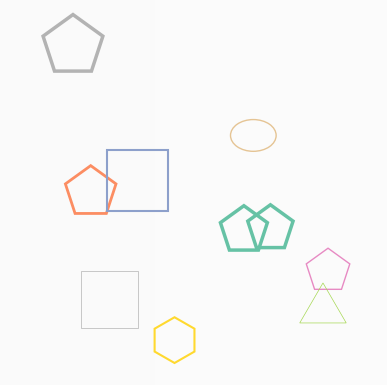[{"shape": "pentagon", "thickness": 2.5, "radius": 0.32, "center": [0.629, 0.402]}, {"shape": "pentagon", "thickness": 2.5, "radius": 0.31, "center": [0.698, 0.407]}, {"shape": "pentagon", "thickness": 2, "radius": 0.34, "center": [0.234, 0.501]}, {"shape": "square", "thickness": 1.5, "radius": 0.39, "center": [0.356, 0.531]}, {"shape": "pentagon", "thickness": 1, "radius": 0.3, "center": [0.847, 0.296]}, {"shape": "triangle", "thickness": 0.5, "radius": 0.35, "center": [0.833, 0.196]}, {"shape": "hexagon", "thickness": 1.5, "radius": 0.3, "center": [0.45, 0.117]}, {"shape": "oval", "thickness": 1, "radius": 0.29, "center": [0.654, 0.648]}, {"shape": "square", "thickness": 0.5, "radius": 0.37, "center": [0.283, 0.221]}, {"shape": "pentagon", "thickness": 2.5, "radius": 0.41, "center": [0.188, 0.881]}]